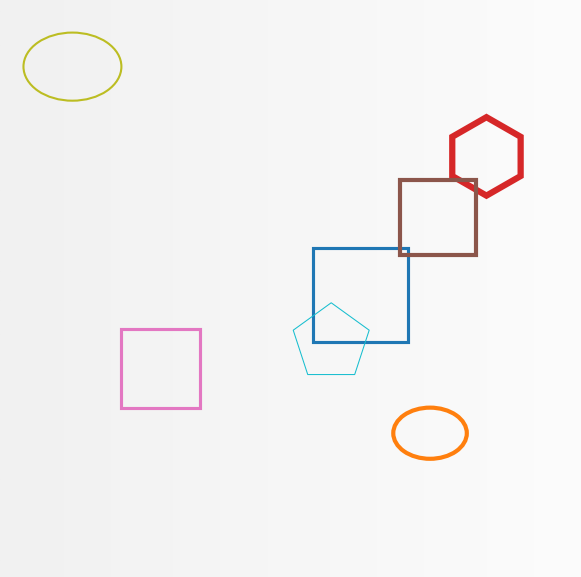[{"shape": "square", "thickness": 1.5, "radius": 0.41, "center": [0.62, 0.488]}, {"shape": "oval", "thickness": 2, "radius": 0.32, "center": [0.74, 0.249]}, {"shape": "hexagon", "thickness": 3, "radius": 0.34, "center": [0.837, 0.728]}, {"shape": "square", "thickness": 2, "radius": 0.32, "center": [0.754, 0.623]}, {"shape": "square", "thickness": 1.5, "radius": 0.34, "center": [0.276, 0.361]}, {"shape": "oval", "thickness": 1, "radius": 0.42, "center": [0.125, 0.884]}, {"shape": "pentagon", "thickness": 0.5, "radius": 0.34, "center": [0.57, 0.406]}]